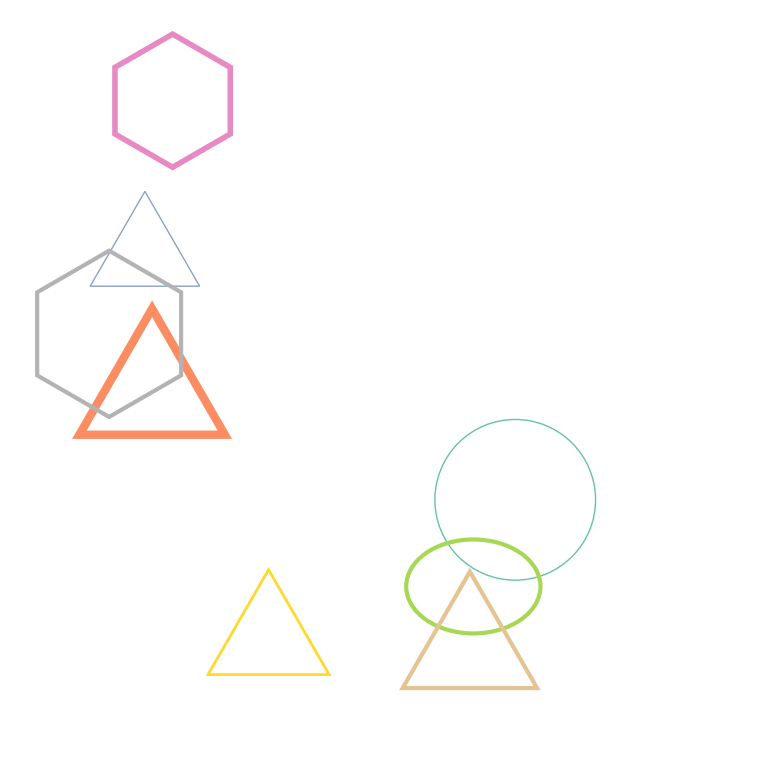[{"shape": "circle", "thickness": 0.5, "radius": 0.52, "center": [0.669, 0.351]}, {"shape": "triangle", "thickness": 3, "radius": 0.55, "center": [0.198, 0.49]}, {"shape": "triangle", "thickness": 0.5, "radius": 0.41, "center": [0.188, 0.669]}, {"shape": "hexagon", "thickness": 2, "radius": 0.43, "center": [0.224, 0.869]}, {"shape": "oval", "thickness": 1.5, "radius": 0.44, "center": [0.615, 0.238]}, {"shape": "triangle", "thickness": 1, "radius": 0.45, "center": [0.349, 0.169]}, {"shape": "triangle", "thickness": 1.5, "radius": 0.5, "center": [0.61, 0.157]}, {"shape": "hexagon", "thickness": 1.5, "radius": 0.54, "center": [0.142, 0.566]}]